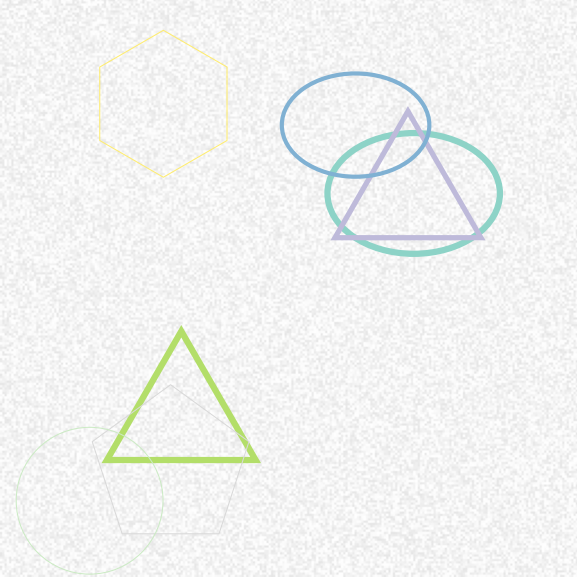[{"shape": "oval", "thickness": 3, "radius": 0.75, "center": [0.716, 0.664]}, {"shape": "triangle", "thickness": 2.5, "radius": 0.73, "center": [0.706, 0.66]}, {"shape": "oval", "thickness": 2, "radius": 0.64, "center": [0.616, 0.783]}, {"shape": "triangle", "thickness": 3, "radius": 0.74, "center": [0.314, 0.277]}, {"shape": "pentagon", "thickness": 0.5, "radius": 0.71, "center": [0.295, 0.19]}, {"shape": "circle", "thickness": 0.5, "radius": 0.64, "center": [0.155, 0.132]}, {"shape": "hexagon", "thickness": 0.5, "radius": 0.64, "center": [0.283, 0.819]}]